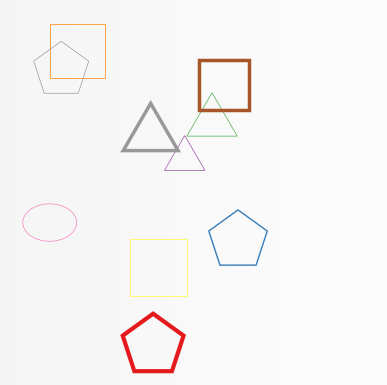[{"shape": "pentagon", "thickness": 3, "radius": 0.41, "center": [0.395, 0.103]}, {"shape": "pentagon", "thickness": 1, "radius": 0.4, "center": [0.614, 0.375]}, {"shape": "triangle", "thickness": 0.5, "radius": 0.38, "center": [0.547, 0.684]}, {"shape": "triangle", "thickness": 0.5, "radius": 0.3, "center": [0.477, 0.588]}, {"shape": "square", "thickness": 0.5, "radius": 0.36, "center": [0.199, 0.868]}, {"shape": "square", "thickness": 0.5, "radius": 0.37, "center": [0.409, 0.305]}, {"shape": "square", "thickness": 2.5, "radius": 0.32, "center": [0.578, 0.78]}, {"shape": "oval", "thickness": 0.5, "radius": 0.35, "center": [0.128, 0.422]}, {"shape": "triangle", "thickness": 2.5, "radius": 0.41, "center": [0.389, 0.65]}, {"shape": "pentagon", "thickness": 0.5, "radius": 0.37, "center": [0.158, 0.818]}]